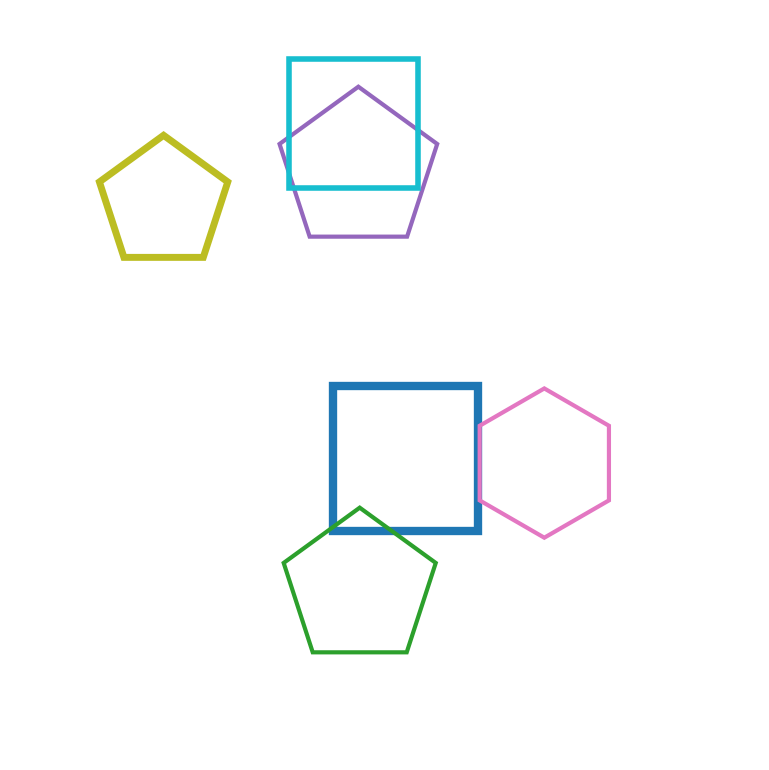[{"shape": "square", "thickness": 3, "radius": 0.47, "center": [0.526, 0.404]}, {"shape": "pentagon", "thickness": 1.5, "radius": 0.52, "center": [0.467, 0.237]}, {"shape": "pentagon", "thickness": 1.5, "radius": 0.54, "center": [0.465, 0.78]}, {"shape": "hexagon", "thickness": 1.5, "radius": 0.48, "center": [0.707, 0.399]}, {"shape": "pentagon", "thickness": 2.5, "radius": 0.44, "center": [0.212, 0.737]}, {"shape": "square", "thickness": 2, "radius": 0.42, "center": [0.459, 0.84]}]